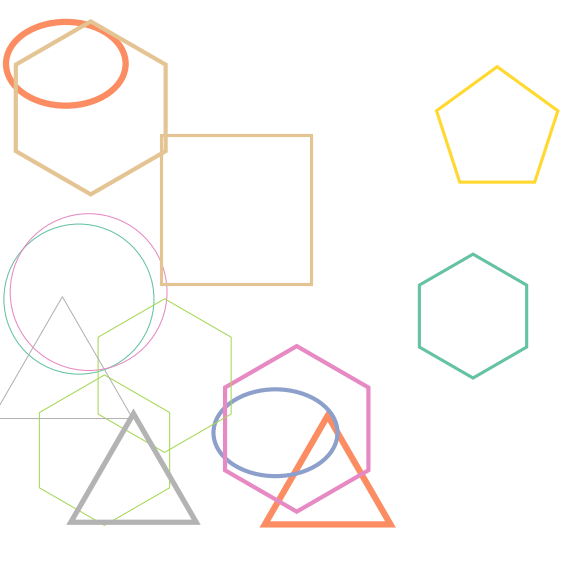[{"shape": "hexagon", "thickness": 1.5, "radius": 0.54, "center": [0.819, 0.452]}, {"shape": "circle", "thickness": 0.5, "radius": 0.65, "center": [0.137, 0.481]}, {"shape": "oval", "thickness": 3, "radius": 0.52, "center": [0.114, 0.889]}, {"shape": "triangle", "thickness": 3, "radius": 0.63, "center": [0.567, 0.154]}, {"shape": "oval", "thickness": 2, "radius": 0.54, "center": [0.477, 0.25]}, {"shape": "hexagon", "thickness": 2, "radius": 0.72, "center": [0.514, 0.256]}, {"shape": "circle", "thickness": 0.5, "radius": 0.68, "center": [0.153, 0.493]}, {"shape": "hexagon", "thickness": 0.5, "radius": 0.67, "center": [0.285, 0.349]}, {"shape": "hexagon", "thickness": 0.5, "radius": 0.65, "center": [0.181, 0.22]}, {"shape": "pentagon", "thickness": 1.5, "radius": 0.55, "center": [0.861, 0.773]}, {"shape": "square", "thickness": 1.5, "radius": 0.65, "center": [0.409, 0.637]}, {"shape": "hexagon", "thickness": 2, "radius": 0.75, "center": [0.157, 0.812]}, {"shape": "triangle", "thickness": 0.5, "radius": 0.7, "center": [0.108, 0.345]}, {"shape": "triangle", "thickness": 2.5, "radius": 0.63, "center": [0.231, 0.157]}]